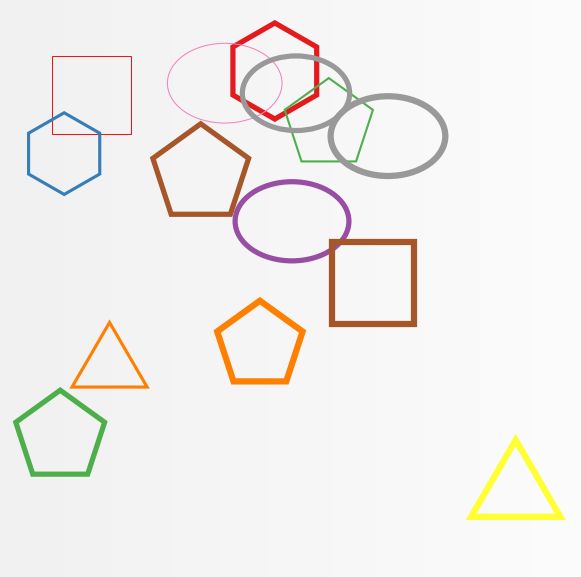[{"shape": "hexagon", "thickness": 2.5, "radius": 0.42, "center": [0.473, 0.876]}, {"shape": "square", "thickness": 0.5, "radius": 0.34, "center": [0.157, 0.834]}, {"shape": "hexagon", "thickness": 1.5, "radius": 0.35, "center": [0.11, 0.733]}, {"shape": "pentagon", "thickness": 1, "radius": 0.4, "center": [0.566, 0.784]}, {"shape": "pentagon", "thickness": 2.5, "radius": 0.4, "center": [0.104, 0.243]}, {"shape": "oval", "thickness": 2.5, "radius": 0.49, "center": [0.502, 0.616]}, {"shape": "triangle", "thickness": 1.5, "radius": 0.37, "center": [0.188, 0.366]}, {"shape": "pentagon", "thickness": 3, "radius": 0.39, "center": [0.447, 0.401]}, {"shape": "triangle", "thickness": 3, "radius": 0.44, "center": [0.887, 0.149]}, {"shape": "square", "thickness": 3, "radius": 0.35, "center": [0.641, 0.509]}, {"shape": "pentagon", "thickness": 2.5, "radius": 0.43, "center": [0.345, 0.698]}, {"shape": "oval", "thickness": 0.5, "radius": 0.49, "center": [0.387, 0.855]}, {"shape": "oval", "thickness": 3, "radius": 0.49, "center": [0.667, 0.763]}, {"shape": "oval", "thickness": 2.5, "radius": 0.46, "center": [0.509, 0.838]}]